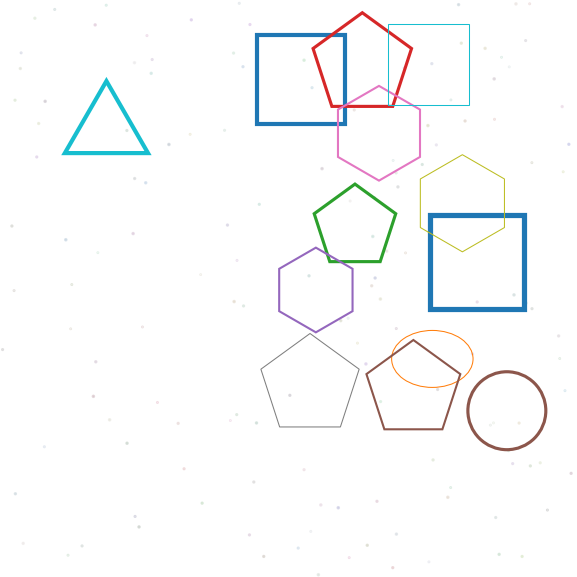[{"shape": "square", "thickness": 2.5, "radius": 0.41, "center": [0.825, 0.546]}, {"shape": "square", "thickness": 2, "radius": 0.38, "center": [0.521, 0.862]}, {"shape": "oval", "thickness": 0.5, "radius": 0.35, "center": [0.749, 0.378]}, {"shape": "pentagon", "thickness": 1.5, "radius": 0.37, "center": [0.615, 0.606]}, {"shape": "pentagon", "thickness": 1.5, "radius": 0.45, "center": [0.627, 0.887]}, {"shape": "hexagon", "thickness": 1, "radius": 0.37, "center": [0.547, 0.497]}, {"shape": "circle", "thickness": 1.5, "radius": 0.34, "center": [0.878, 0.288]}, {"shape": "pentagon", "thickness": 1, "radius": 0.43, "center": [0.716, 0.325]}, {"shape": "hexagon", "thickness": 1, "radius": 0.41, "center": [0.656, 0.768]}, {"shape": "pentagon", "thickness": 0.5, "radius": 0.45, "center": [0.537, 0.332]}, {"shape": "hexagon", "thickness": 0.5, "radius": 0.42, "center": [0.801, 0.647]}, {"shape": "square", "thickness": 0.5, "radius": 0.35, "center": [0.742, 0.888]}, {"shape": "triangle", "thickness": 2, "radius": 0.42, "center": [0.184, 0.776]}]